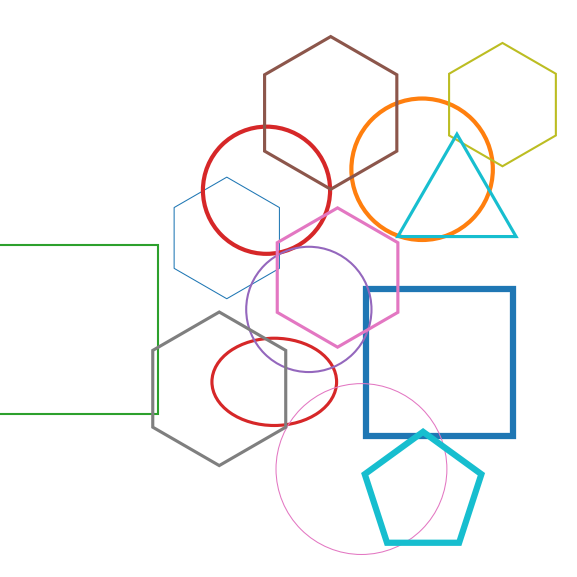[{"shape": "hexagon", "thickness": 0.5, "radius": 0.53, "center": [0.393, 0.587]}, {"shape": "square", "thickness": 3, "radius": 0.64, "center": [0.761, 0.371]}, {"shape": "circle", "thickness": 2, "radius": 0.61, "center": [0.731, 0.706]}, {"shape": "square", "thickness": 1, "radius": 0.73, "center": [0.128, 0.429]}, {"shape": "oval", "thickness": 1.5, "radius": 0.54, "center": [0.475, 0.338]}, {"shape": "circle", "thickness": 2, "radius": 0.55, "center": [0.461, 0.67]}, {"shape": "circle", "thickness": 1, "radius": 0.54, "center": [0.535, 0.463]}, {"shape": "hexagon", "thickness": 1.5, "radius": 0.66, "center": [0.573, 0.804]}, {"shape": "circle", "thickness": 0.5, "radius": 0.74, "center": [0.626, 0.187]}, {"shape": "hexagon", "thickness": 1.5, "radius": 0.6, "center": [0.585, 0.519]}, {"shape": "hexagon", "thickness": 1.5, "radius": 0.66, "center": [0.38, 0.326]}, {"shape": "hexagon", "thickness": 1, "radius": 0.53, "center": [0.87, 0.818]}, {"shape": "pentagon", "thickness": 3, "radius": 0.53, "center": [0.733, 0.145]}, {"shape": "triangle", "thickness": 1.5, "radius": 0.59, "center": [0.791, 0.649]}]